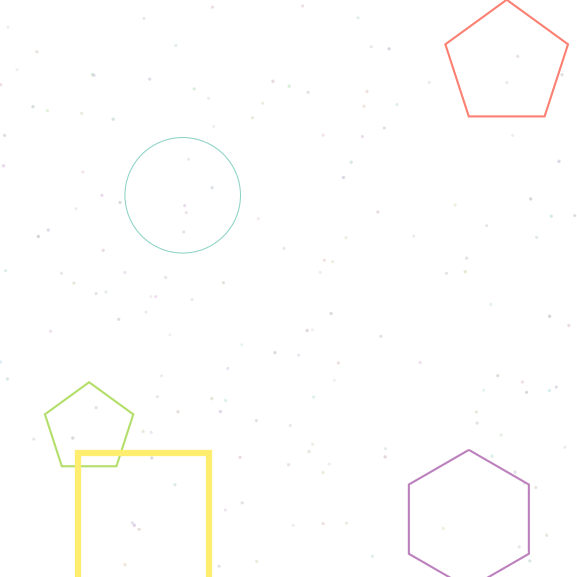[{"shape": "circle", "thickness": 0.5, "radius": 0.5, "center": [0.316, 0.661]}, {"shape": "pentagon", "thickness": 1, "radius": 0.56, "center": [0.877, 0.888]}, {"shape": "pentagon", "thickness": 1, "radius": 0.4, "center": [0.154, 0.257]}, {"shape": "hexagon", "thickness": 1, "radius": 0.6, "center": [0.812, 0.1]}, {"shape": "square", "thickness": 3, "radius": 0.57, "center": [0.248, 0.101]}]